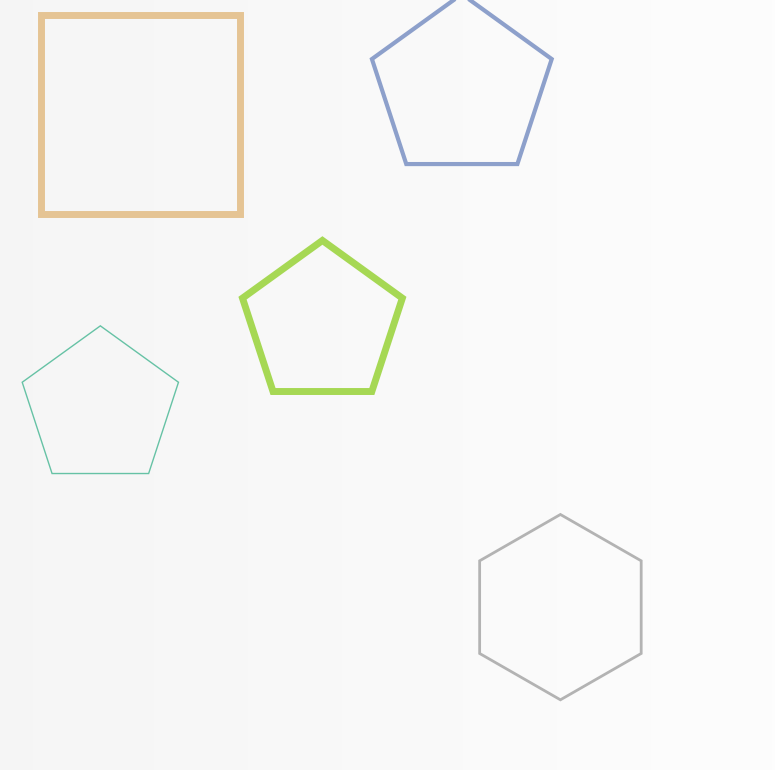[{"shape": "pentagon", "thickness": 0.5, "radius": 0.53, "center": [0.129, 0.471]}, {"shape": "pentagon", "thickness": 1.5, "radius": 0.61, "center": [0.596, 0.886]}, {"shape": "pentagon", "thickness": 2.5, "radius": 0.54, "center": [0.416, 0.579]}, {"shape": "square", "thickness": 2.5, "radius": 0.64, "center": [0.181, 0.851]}, {"shape": "hexagon", "thickness": 1, "radius": 0.6, "center": [0.723, 0.211]}]